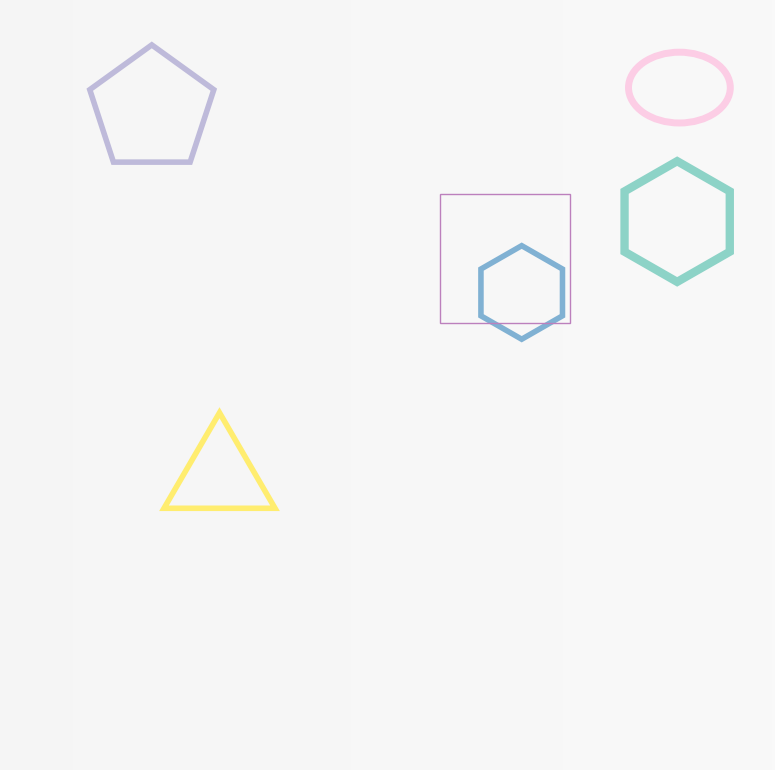[{"shape": "hexagon", "thickness": 3, "radius": 0.39, "center": [0.874, 0.712]}, {"shape": "pentagon", "thickness": 2, "radius": 0.42, "center": [0.196, 0.858]}, {"shape": "hexagon", "thickness": 2, "radius": 0.3, "center": [0.673, 0.62]}, {"shape": "oval", "thickness": 2.5, "radius": 0.33, "center": [0.877, 0.886]}, {"shape": "square", "thickness": 0.5, "radius": 0.42, "center": [0.651, 0.664]}, {"shape": "triangle", "thickness": 2, "radius": 0.41, "center": [0.283, 0.381]}]